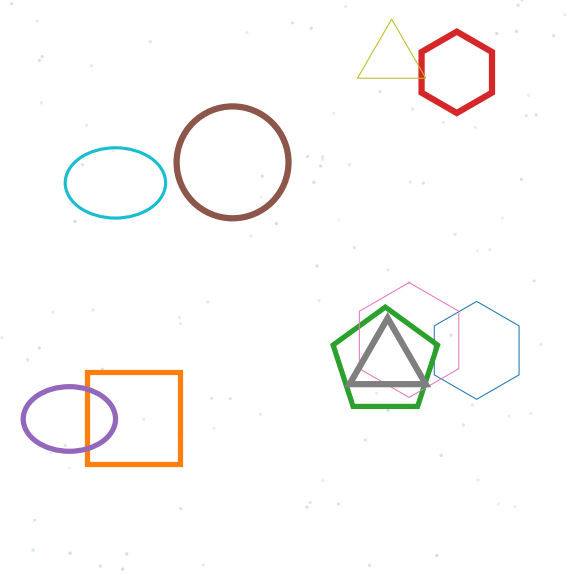[{"shape": "hexagon", "thickness": 0.5, "radius": 0.42, "center": [0.825, 0.392]}, {"shape": "square", "thickness": 2.5, "radius": 0.4, "center": [0.231, 0.275]}, {"shape": "pentagon", "thickness": 2.5, "radius": 0.48, "center": [0.667, 0.372]}, {"shape": "hexagon", "thickness": 3, "radius": 0.35, "center": [0.791, 0.874]}, {"shape": "oval", "thickness": 2.5, "radius": 0.4, "center": [0.12, 0.274]}, {"shape": "circle", "thickness": 3, "radius": 0.48, "center": [0.403, 0.718]}, {"shape": "hexagon", "thickness": 0.5, "radius": 0.5, "center": [0.708, 0.41]}, {"shape": "triangle", "thickness": 3, "radius": 0.38, "center": [0.671, 0.372]}, {"shape": "triangle", "thickness": 0.5, "radius": 0.34, "center": [0.678, 0.898]}, {"shape": "oval", "thickness": 1.5, "radius": 0.43, "center": [0.2, 0.682]}]